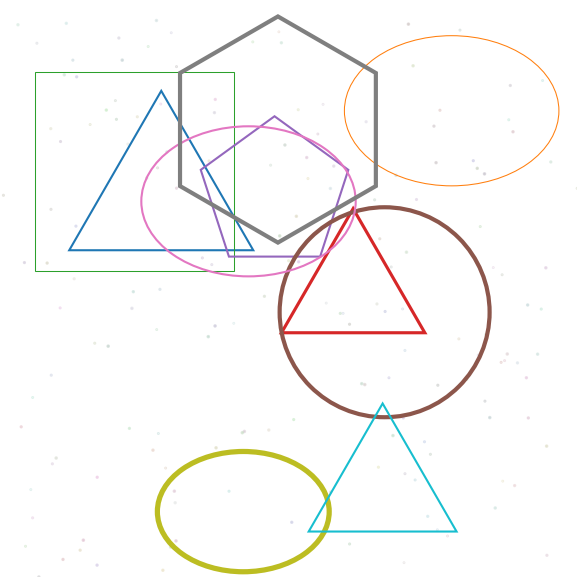[{"shape": "triangle", "thickness": 1, "radius": 0.92, "center": [0.279, 0.658]}, {"shape": "oval", "thickness": 0.5, "radius": 0.93, "center": [0.782, 0.807]}, {"shape": "square", "thickness": 0.5, "radius": 0.86, "center": [0.234, 0.702]}, {"shape": "triangle", "thickness": 1.5, "radius": 0.72, "center": [0.612, 0.495]}, {"shape": "pentagon", "thickness": 1, "radius": 0.67, "center": [0.475, 0.663]}, {"shape": "circle", "thickness": 2, "radius": 0.91, "center": [0.666, 0.458]}, {"shape": "oval", "thickness": 1, "radius": 0.93, "center": [0.43, 0.651]}, {"shape": "hexagon", "thickness": 2, "radius": 0.98, "center": [0.481, 0.775]}, {"shape": "oval", "thickness": 2.5, "radius": 0.74, "center": [0.421, 0.113]}, {"shape": "triangle", "thickness": 1, "radius": 0.74, "center": [0.663, 0.153]}]